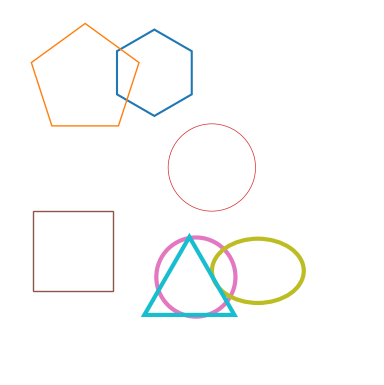[{"shape": "hexagon", "thickness": 1.5, "radius": 0.56, "center": [0.401, 0.811]}, {"shape": "pentagon", "thickness": 1, "radius": 0.74, "center": [0.221, 0.792]}, {"shape": "circle", "thickness": 0.5, "radius": 0.57, "center": [0.55, 0.565]}, {"shape": "square", "thickness": 1, "radius": 0.52, "center": [0.19, 0.349]}, {"shape": "circle", "thickness": 3, "radius": 0.51, "center": [0.509, 0.28]}, {"shape": "oval", "thickness": 3, "radius": 0.6, "center": [0.67, 0.297]}, {"shape": "triangle", "thickness": 3, "radius": 0.67, "center": [0.492, 0.25]}]